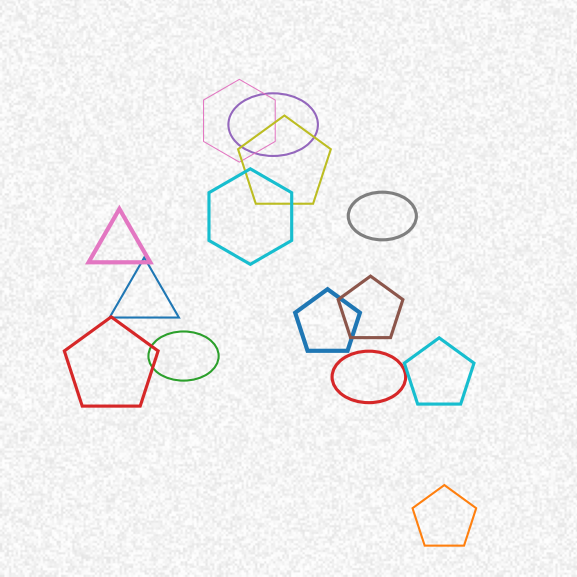[{"shape": "pentagon", "thickness": 2, "radius": 0.29, "center": [0.567, 0.439]}, {"shape": "triangle", "thickness": 1, "radius": 0.35, "center": [0.25, 0.484]}, {"shape": "pentagon", "thickness": 1, "radius": 0.29, "center": [0.769, 0.101]}, {"shape": "oval", "thickness": 1, "radius": 0.3, "center": [0.318, 0.383]}, {"shape": "oval", "thickness": 1.5, "radius": 0.32, "center": [0.639, 0.346]}, {"shape": "pentagon", "thickness": 1.5, "radius": 0.43, "center": [0.193, 0.365]}, {"shape": "oval", "thickness": 1, "radius": 0.39, "center": [0.473, 0.783]}, {"shape": "pentagon", "thickness": 1.5, "radius": 0.29, "center": [0.642, 0.462]}, {"shape": "hexagon", "thickness": 0.5, "radius": 0.36, "center": [0.415, 0.79]}, {"shape": "triangle", "thickness": 2, "radius": 0.31, "center": [0.207, 0.576]}, {"shape": "oval", "thickness": 1.5, "radius": 0.29, "center": [0.662, 0.625]}, {"shape": "pentagon", "thickness": 1, "radius": 0.42, "center": [0.493, 0.715]}, {"shape": "pentagon", "thickness": 1.5, "radius": 0.32, "center": [0.76, 0.351]}, {"shape": "hexagon", "thickness": 1.5, "radius": 0.41, "center": [0.433, 0.624]}]